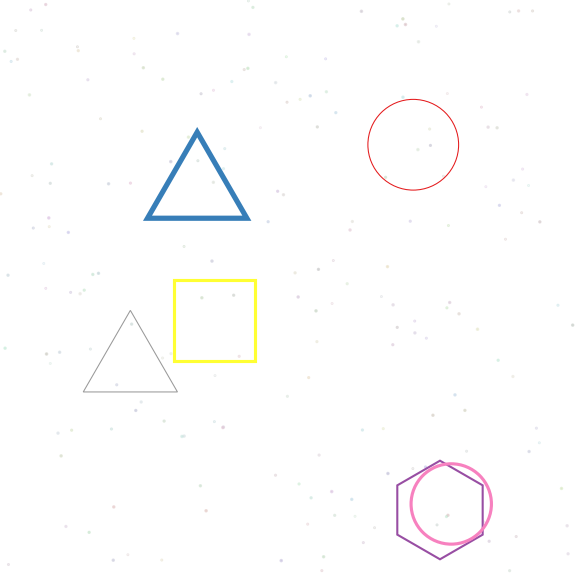[{"shape": "circle", "thickness": 0.5, "radius": 0.39, "center": [0.716, 0.749]}, {"shape": "triangle", "thickness": 2.5, "radius": 0.5, "center": [0.341, 0.671]}, {"shape": "hexagon", "thickness": 1, "radius": 0.43, "center": [0.762, 0.116]}, {"shape": "square", "thickness": 1.5, "radius": 0.35, "center": [0.371, 0.444]}, {"shape": "circle", "thickness": 1.5, "radius": 0.35, "center": [0.781, 0.126]}, {"shape": "triangle", "thickness": 0.5, "radius": 0.47, "center": [0.226, 0.368]}]